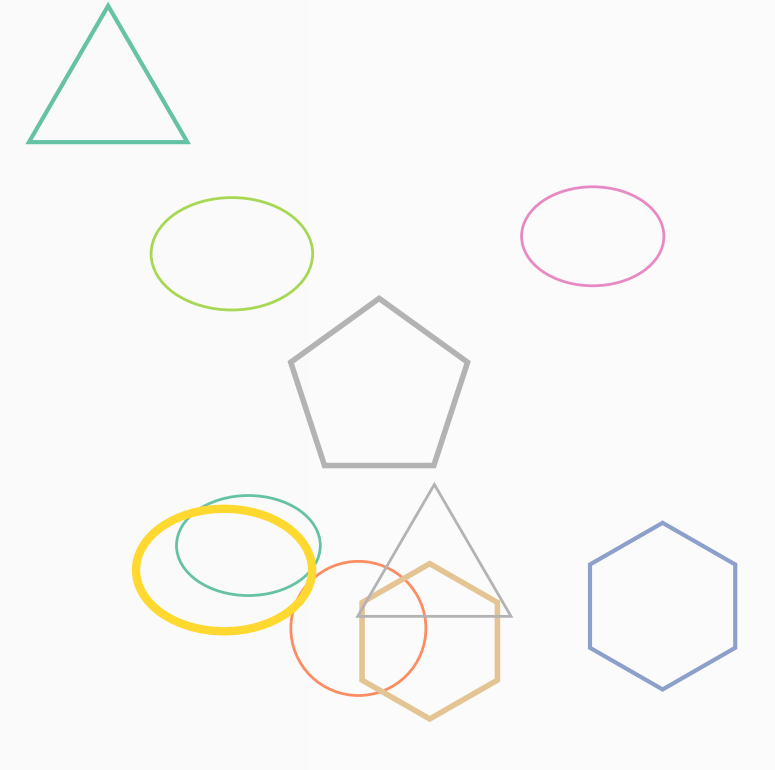[{"shape": "triangle", "thickness": 1.5, "radius": 0.59, "center": [0.14, 0.874]}, {"shape": "oval", "thickness": 1, "radius": 0.46, "center": [0.321, 0.292]}, {"shape": "circle", "thickness": 1, "radius": 0.44, "center": [0.462, 0.184]}, {"shape": "hexagon", "thickness": 1.5, "radius": 0.54, "center": [0.855, 0.213]}, {"shape": "oval", "thickness": 1, "radius": 0.46, "center": [0.765, 0.693]}, {"shape": "oval", "thickness": 1, "radius": 0.52, "center": [0.299, 0.67]}, {"shape": "oval", "thickness": 3, "radius": 0.57, "center": [0.289, 0.26]}, {"shape": "hexagon", "thickness": 2, "radius": 0.5, "center": [0.554, 0.167]}, {"shape": "pentagon", "thickness": 2, "radius": 0.6, "center": [0.489, 0.492]}, {"shape": "triangle", "thickness": 1, "radius": 0.57, "center": [0.56, 0.257]}]